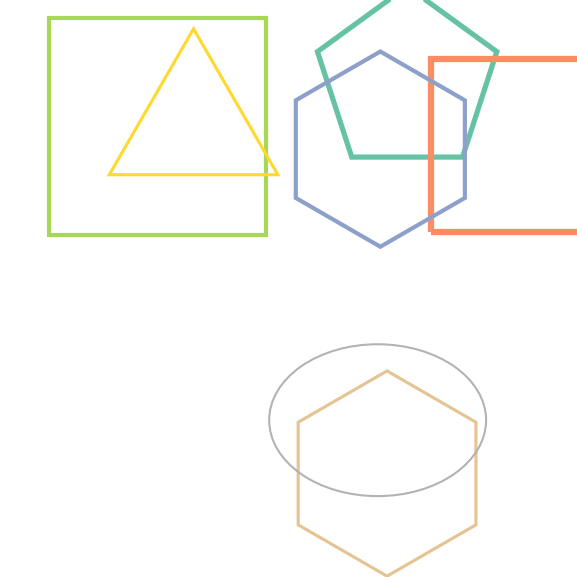[{"shape": "pentagon", "thickness": 2.5, "radius": 0.82, "center": [0.705, 0.859]}, {"shape": "square", "thickness": 3, "radius": 0.75, "center": [0.895, 0.748]}, {"shape": "hexagon", "thickness": 2, "radius": 0.85, "center": [0.659, 0.741]}, {"shape": "square", "thickness": 2, "radius": 0.94, "center": [0.273, 0.78]}, {"shape": "triangle", "thickness": 1.5, "radius": 0.84, "center": [0.335, 0.781]}, {"shape": "hexagon", "thickness": 1.5, "radius": 0.89, "center": [0.67, 0.179]}, {"shape": "oval", "thickness": 1, "radius": 0.94, "center": [0.654, 0.272]}]